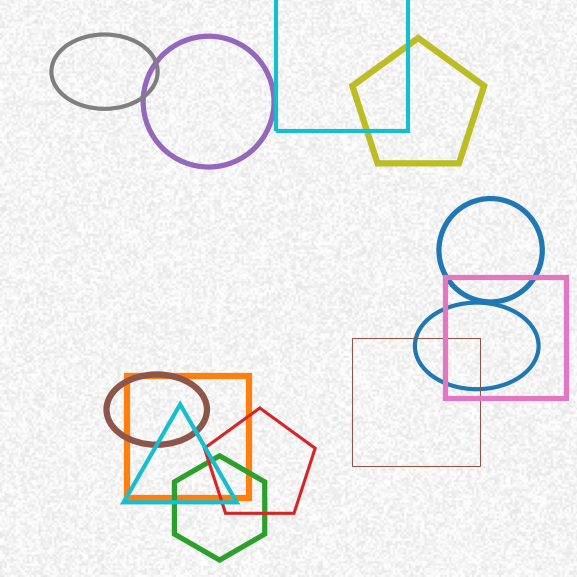[{"shape": "oval", "thickness": 2, "radius": 0.54, "center": [0.826, 0.4]}, {"shape": "circle", "thickness": 2.5, "radius": 0.45, "center": [0.85, 0.566]}, {"shape": "square", "thickness": 3, "radius": 0.53, "center": [0.325, 0.243]}, {"shape": "hexagon", "thickness": 2.5, "radius": 0.45, "center": [0.38, 0.12]}, {"shape": "pentagon", "thickness": 1.5, "radius": 0.5, "center": [0.45, 0.192]}, {"shape": "circle", "thickness": 2.5, "radius": 0.57, "center": [0.361, 0.823]}, {"shape": "square", "thickness": 0.5, "radius": 0.55, "center": [0.72, 0.304]}, {"shape": "oval", "thickness": 3, "radius": 0.43, "center": [0.271, 0.29]}, {"shape": "square", "thickness": 2.5, "radius": 0.52, "center": [0.875, 0.414]}, {"shape": "oval", "thickness": 2, "radius": 0.46, "center": [0.181, 0.875]}, {"shape": "pentagon", "thickness": 3, "radius": 0.6, "center": [0.724, 0.813]}, {"shape": "triangle", "thickness": 2, "radius": 0.57, "center": [0.312, 0.186]}, {"shape": "square", "thickness": 2, "radius": 0.57, "center": [0.593, 0.887]}]